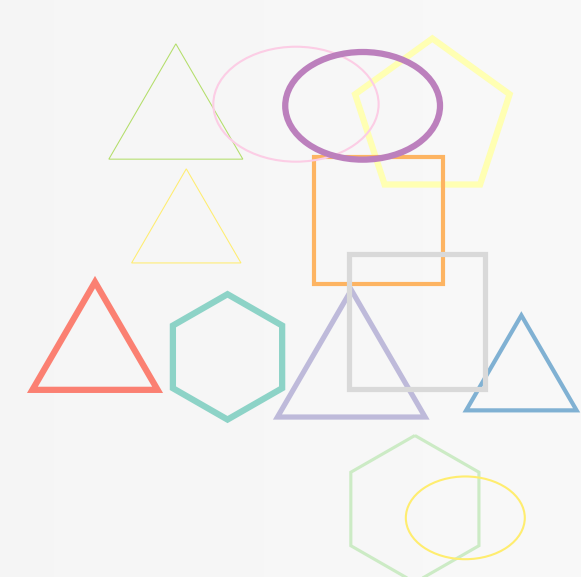[{"shape": "hexagon", "thickness": 3, "radius": 0.54, "center": [0.391, 0.381]}, {"shape": "pentagon", "thickness": 3, "radius": 0.7, "center": [0.744, 0.793]}, {"shape": "triangle", "thickness": 2.5, "radius": 0.73, "center": [0.604, 0.35]}, {"shape": "triangle", "thickness": 3, "radius": 0.62, "center": [0.163, 0.386]}, {"shape": "triangle", "thickness": 2, "radius": 0.55, "center": [0.897, 0.343]}, {"shape": "square", "thickness": 2, "radius": 0.55, "center": [0.651, 0.617]}, {"shape": "triangle", "thickness": 0.5, "radius": 0.67, "center": [0.303, 0.79]}, {"shape": "oval", "thickness": 1, "radius": 0.71, "center": [0.509, 0.819]}, {"shape": "square", "thickness": 2.5, "radius": 0.59, "center": [0.718, 0.442]}, {"shape": "oval", "thickness": 3, "radius": 0.67, "center": [0.624, 0.816]}, {"shape": "hexagon", "thickness": 1.5, "radius": 0.64, "center": [0.714, 0.118]}, {"shape": "oval", "thickness": 1, "radius": 0.51, "center": [0.801, 0.102]}, {"shape": "triangle", "thickness": 0.5, "radius": 0.54, "center": [0.32, 0.598]}]